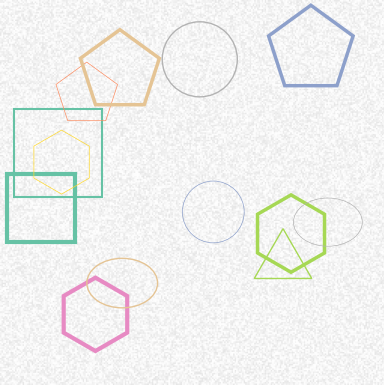[{"shape": "square", "thickness": 3, "radius": 0.44, "center": [0.105, 0.46]}, {"shape": "square", "thickness": 1.5, "radius": 0.57, "center": [0.151, 0.603]}, {"shape": "pentagon", "thickness": 0.5, "radius": 0.42, "center": [0.225, 0.755]}, {"shape": "circle", "thickness": 0.5, "radius": 0.4, "center": [0.554, 0.449]}, {"shape": "pentagon", "thickness": 2.5, "radius": 0.58, "center": [0.807, 0.871]}, {"shape": "hexagon", "thickness": 3, "radius": 0.48, "center": [0.248, 0.184]}, {"shape": "triangle", "thickness": 1, "radius": 0.43, "center": [0.735, 0.32]}, {"shape": "hexagon", "thickness": 2.5, "radius": 0.5, "center": [0.756, 0.393]}, {"shape": "hexagon", "thickness": 0.5, "radius": 0.42, "center": [0.16, 0.579]}, {"shape": "oval", "thickness": 1, "radius": 0.46, "center": [0.317, 0.265]}, {"shape": "pentagon", "thickness": 2.5, "radius": 0.54, "center": [0.311, 0.815]}, {"shape": "circle", "thickness": 1, "radius": 0.49, "center": [0.519, 0.846]}, {"shape": "oval", "thickness": 0.5, "radius": 0.45, "center": [0.852, 0.423]}]